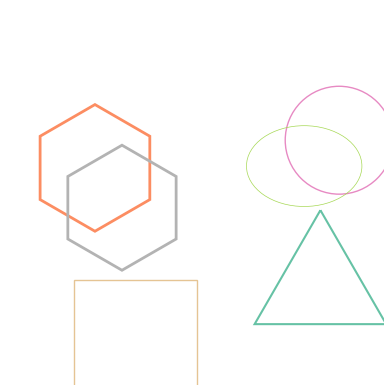[{"shape": "triangle", "thickness": 1.5, "radius": 0.99, "center": [0.832, 0.257]}, {"shape": "hexagon", "thickness": 2, "radius": 0.82, "center": [0.247, 0.564]}, {"shape": "circle", "thickness": 1, "radius": 0.7, "center": [0.881, 0.636]}, {"shape": "oval", "thickness": 0.5, "radius": 0.75, "center": [0.79, 0.569]}, {"shape": "square", "thickness": 1, "radius": 0.8, "center": [0.351, 0.112]}, {"shape": "hexagon", "thickness": 2, "radius": 0.81, "center": [0.317, 0.46]}]